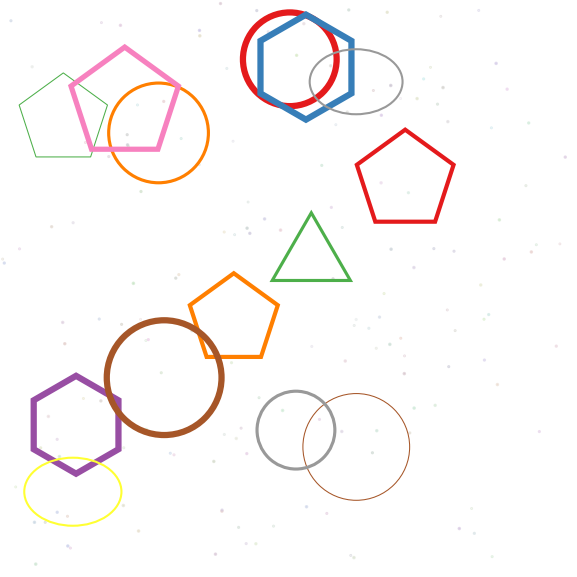[{"shape": "circle", "thickness": 3, "radius": 0.41, "center": [0.502, 0.896]}, {"shape": "pentagon", "thickness": 2, "radius": 0.44, "center": [0.702, 0.686]}, {"shape": "hexagon", "thickness": 3, "radius": 0.45, "center": [0.53, 0.883]}, {"shape": "triangle", "thickness": 1.5, "radius": 0.39, "center": [0.539, 0.553]}, {"shape": "pentagon", "thickness": 0.5, "radius": 0.4, "center": [0.11, 0.792]}, {"shape": "hexagon", "thickness": 3, "radius": 0.42, "center": [0.132, 0.264]}, {"shape": "circle", "thickness": 1.5, "radius": 0.43, "center": [0.275, 0.769]}, {"shape": "pentagon", "thickness": 2, "radius": 0.4, "center": [0.405, 0.446]}, {"shape": "oval", "thickness": 1, "radius": 0.42, "center": [0.126, 0.148]}, {"shape": "circle", "thickness": 3, "radius": 0.5, "center": [0.284, 0.345]}, {"shape": "circle", "thickness": 0.5, "radius": 0.46, "center": [0.617, 0.225]}, {"shape": "pentagon", "thickness": 2.5, "radius": 0.49, "center": [0.216, 0.82]}, {"shape": "circle", "thickness": 1.5, "radius": 0.34, "center": [0.512, 0.254]}, {"shape": "oval", "thickness": 1, "radius": 0.4, "center": [0.617, 0.858]}]